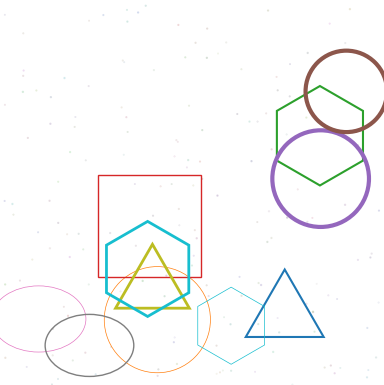[{"shape": "triangle", "thickness": 1.5, "radius": 0.58, "center": [0.74, 0.183]}, {"shape": "circle", "thickness": 0.5, "radius": 0.69, "center": [0.409, 0.17]}, {"shape": "hexagon", "thickness": 1.5, "radius": 0.65, "center": [0.831, 0.647]}, {"shape": "square", "thickness": 1, "radius": 0.67, "center": [0.389, 0.413]}, {"shape": "circle", "thickness": 3, "radius": 0.63, "center": [0.833, 0.536]}, {"shape": "circle", "thickness": 3, "radius": 0.53, "center": [0.899, 0.763]}, {"shape": "oval", "thickness": 0.5, "radius": 0.61, "center": [0.1, 0.172]}, {"shape": "oval", "thickness": 1, "radius": 0.58, "center": [0.232, 0.103]}, {"shape": "triangle", "thickness": 2, "radius": 0.55, "center": [0.396, 0.255]}, {"shape": "hexagon", "thickness": 0.5, "radius": 0.5, "center": [0.6, 0.154]}, {"shape": "hexagon", "thickness": 2, "radius": 0.62, "center": [0.383, 0.301]}]